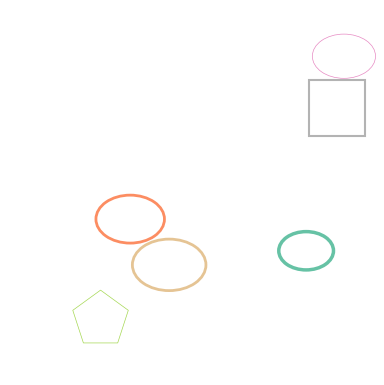[{"shape": "oval", "thickness": 2.5, "radius": 0.36, "center": [0.795, 0.349]}, {"shape": "oval", "thickness": 2, "radius": 0.44, "center": [0.338, 0.431]}, {"shape": "oval", "thickness": 0.5, "radius": 0.41, "center": [0.893, 0.854]}, {"shape": "pentagon", "thickness": 0.5, "radius": 0.38, "center": [0.261, 0.171]}, {"shape": "oval", "thickness": 2, "radius": 0.48, "center": [0.439, 0.312]}, {"shape": "square", "thickness": 1.5, "radius": 0.36, "center": [0.876, 0.72]}]